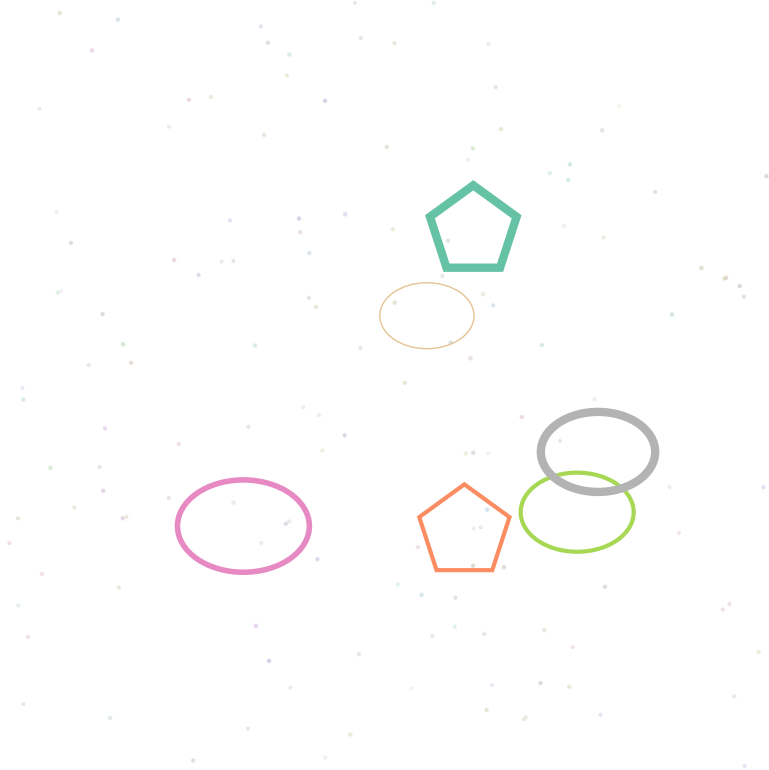[{"shape": "pentagon", "thickness": 3, "radius": 0.3, "center": [0.615, 0.7]}, {"shape": "pentagon", "thickness": 1.5, "radius": 0.31, "center": [0.603, 0.309]}, {"shape": "oval", "thickness": 2, "radius": 0.43, "center": [0.316, 0.317]}, {"shape": "oval", "thickness": 1.5, "radius": 0.37, "center": [0.75, 0.335]}, {"shape": "oval", "thickness": 0.5, "radius": 0.31, "center": [0.554, 0.59]}, {"shape": "oval", "thickness": 3, "radius": 0.37, "center": [0.777, 0.413]}]